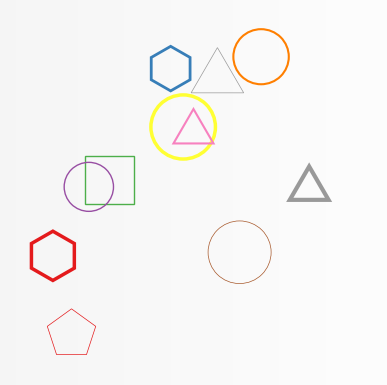[{"shape": "pentagon", "thickness": 0.5, "radius": 0.33, "center": [0.185, 0.132]}, {"shape": "hexagon", "thickness": 2.5, "radius": 0.32, "center": [0.136, 0.336]}, {"shape": "hexagon", "thickness": 2, "radius": 0.29, "center": [0.44, 0.822]}, {"shape": "square", "thickness": 1, "radius": 0.32, "center": [0.283, 0.533]}, {"shape": "circle", "thickness": 1, "radius": 0.32, "center": [0.229, 0.515]}, {"shape": "circle", "thickness": 1.5, "radius": 0.36, "center": [0.674, 0.853]}, {"shape": "circle", "thickness": 2.5, "radius": 0.42, "center": [0.473, 0.67]}, {"shape": "circle", "thickness": 0.5, "radius": 0.41, "center": [0.618, 0.345]}, {"shape": "triangle", "thickness": 1.5, "radius": 0.3, "center": [0.499, 0.657]}, {"shape": "triangle", "thickness": 0.5, "radius": 0.39, "center": [0.561, 0.798]}, {"shape": "triangle", "thickness": 3, "radius": 0.29, "center": [0.798, 0.51]}]